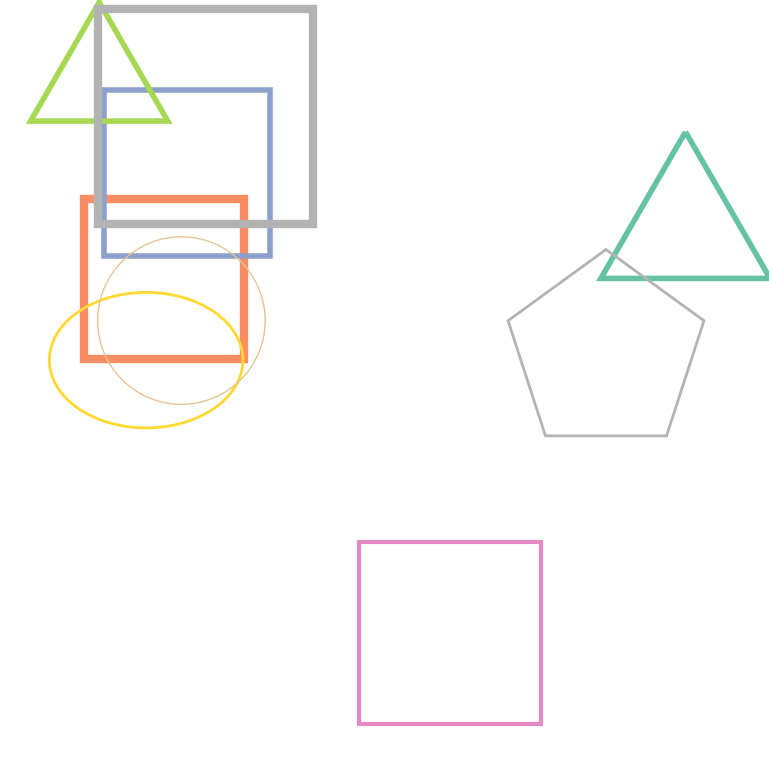[{"shape": "triangle", "thickness": 2, "radius": 0.63, "center": [0.89, 0.702]}, {"shape": "square", "thickness": 3, "radius": 0.52, "center": [0.213, 0.637]}, {"shape": "square", "thickness": 2, "radius": 0.54, "center": [0.243, 0.775]}, {"shape": "square", "thickness": 1.5, "radius": 0.59, "center": [0.584, 0.178]}, {"shape": "triangle", "thickness": 2, "radius": 0.51, "center": [0.129, 0.894]}, {"shape": "oval", "thickness": 1, "radius": 0.63, "center": [0.19, 0.532]}, {"shape": "circle", "thickness": 0.5, "radius": 0.54, "center": [0.236, 0.584]}, {"shape": "square", "thickness": 3, "radius": 0.7, "center": [0.267, 0.849]}, {"shape": "pentagon", "thickness": 1, "radius": 0.67, "center": [0.787, 0.542]}]